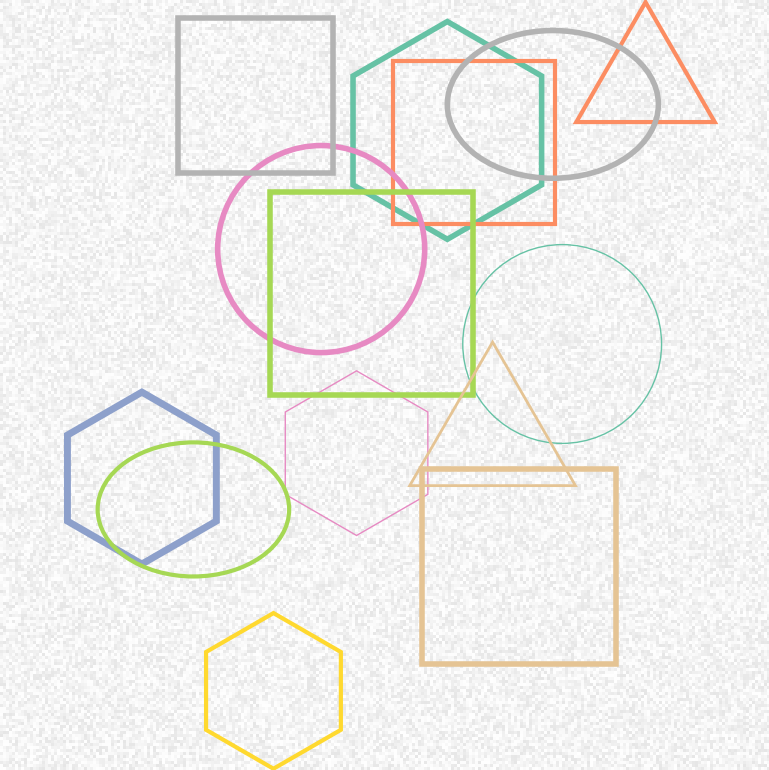[{"shape": "circle", "thickness": 0.5, "radius": 0.65, "center": [0.73, 0.553]}, {"shape": "hexagon", "thickness": 2, "radius": 0.71, "center": [0.581, 0.831]}, {"shape": "triangle", "thickness": 1.5, "radius": 0.52, "center": [0.838, 0.893]}, {"shape": "square", "thickness": 1.5, "radius": 0.53, "center": [0.616, 0.815]}, {"shape": "hexagon", "thickness": 2.5, "radius": 0.56, "center": [0.184, 0.379]}, {"shape": "hexagon", "thickness": 0.5, "radius": 0.53, "center": [0.463, 0.411]}, {"shape": "circle", "thickness": 2, "radius": 0.67, "center": [0.417, 0.677]}, {"shape": "square", "thickness": 2, "radius": 0.66, "center": [0.483, 0.619]}, {"shape": "oval", "thickness": 1.5, "radius": 0.62, "center": [0.251, 0.338]}, {"shape": "hexagon", "thickness": 1.5, "radius": 0.51, "center": [0.355, 0.103]}, {"shape": "triangle", "thickness": 1, "radius": 0.62, "center": [0.64, 0.431]}, {"shape": "square", "thickness": 2, "radius": 0.63, "center": [0.674, 0.264]}, {"shape": "oval", "thickness": 2, "radius": 0.69, "center": [0.718, 0.864]}, {"shape": "square", "thickness": 2, "radius": 0.5, "center": [0.332, 0.875]}]